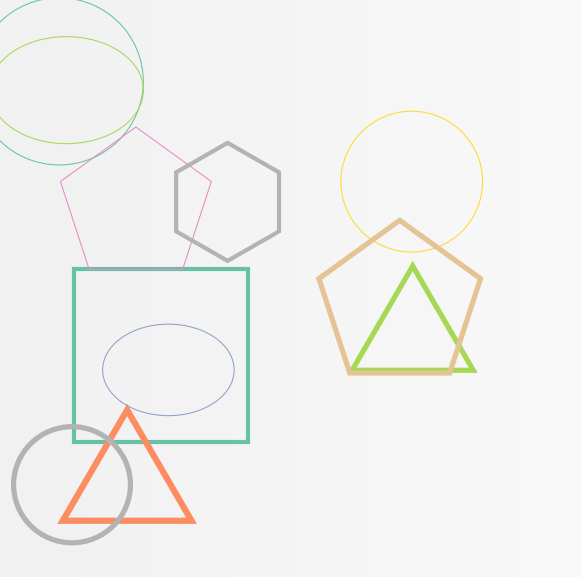[{"shape": "circle", "thickness": 0.5, "radius": 0.72, "center": [0.102, 0.858]}, {"shape": "square", "thickness": 2, "radius": 0.75, "center": [0.277, 0.384]}, {"shape": "triangle", "thickness": 3, "radius": 0.64, "center": [0.219, 0.161]}, {"shape": "oval", "thickness": 0.5, "radius": 0.57, "center": [0.29, 0.359]}, {"shape": "pentagon", "thickness": 0.5, "radius": 0.68, "center": [0.234, 0.643]}, {"shape": "triangle", "thickness": 2.5, "radius": 0.6, "center": [0.71, 0.418]}, {"shape": "oval", "thickness": 0.5, "radius": 0.66, "center": [0.114, 0.843]}, {"shape": "circle", "thickness": 0.5, "radius": 0.61, "center": [0.708, 0.685]}, {"shape": "pentagon", "thickness": 2.5, "radius": 0.73, "center": [0.688, 0.471]}, {"shape": "circle", "thickness": 2.5, "radius": 0.5, "center": [0.124, 0.16]}, {"shape": "hexagon", "thickness": 2, "radius": 0.51, "center": [0.392, 0.65]}]